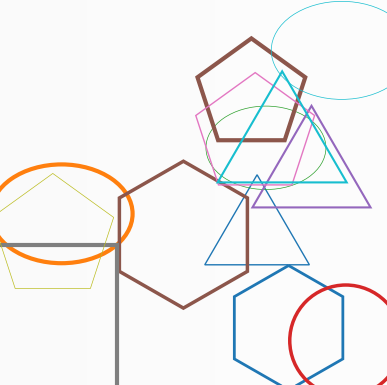[{"shape": "hexagon", "thickness": 2, "radius": 0.81, "center": [0.745, 0.149]}, {"shape": "triangle", "thickness": 1, "radius": 0.78, "center": [0.663, 0.39]}, {"shape": "oval", "thickness": 3, "radius": 0.92, "center": [0.159, 0.445]}, {"shape": "oval", "thickness": 0.5, "radius": 0.77, "center": [0.686, 0.616]}, {"shape": "circle", "thickness": 2.5, "radius": 0.72, "center": [0.892, 0.115]}, {"shape": "triangle", "thickness": 1.5, "radius": 0.88, "center": [0.804, 0.549]}, {"shape": "pentagon", "thickness": 3, "radius": 0.73, "center": [0.649, 0.754]}, {"shape": "hexagon", "thickness": 2.5, "radius": 0.95, "center": [0.473, 0.39]}, {"shape": "pentagon", "thickness": 1, "radius": 0.81, "center": [0.659, 0.65]}, {"shape": "square", "thickness": 3, "radius": 0.95, "center": [0.111, 0.173]}, {"shape": "pentagon", "thickness": 0.5, "radius": 0.83, "center": [0.136, 0.384]}, {"shape": "oval", "thickness": 0.5, "radius": 0.91, "center": [0.882, 0.869]}, {"shape": "triangle", "thickness": 1.5, "radius": 0.96, "center": [0.728, 0.622]}]